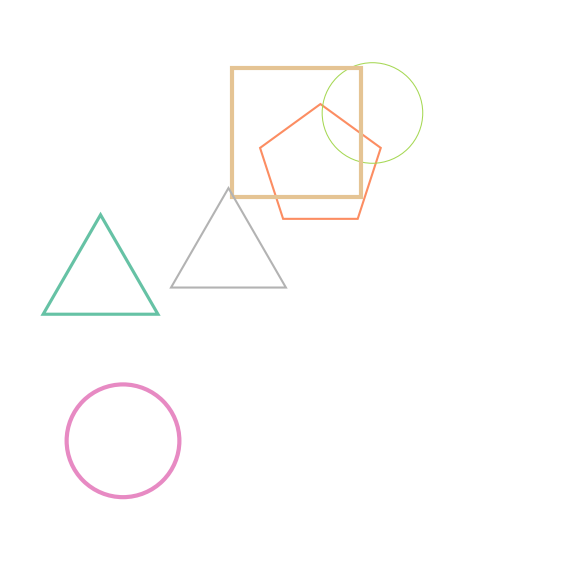[{"shape": "triangle", "thickness": 1.5, "radius": 0.57, "center": [0.174, 0.512]}, {"shape": "pentagon", "thickness": 1, "radius": 0.55, "center": [0.555, 0.709]}, {"shape": "circle", "thickness": 2, "radius": 0.49, "center": [0.213, 0.236]}, {"shape": "circle", "thickness": 0.5, "radius": 0.44, "center": [0.645, 0.803]}, {"shape": "square", "thickness": 2, "radius": 0.56, "center": [0.513, 0.77]}, {"shape": "triangle", "thickness": 1, "radius": 0.57, "center": [0.396, 0.559]}]